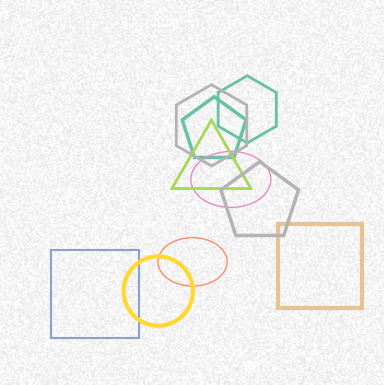[{"shape": "pentagon", "thickness": 2.5, "radius": 0.44, "center": [0.556, 0.662]}, {"shape": "hexagon", "thickness": 2, "radius": 0.44, "center": [0.642, 0.716]}, {"shape": "oval", "thickness": 1, "radius": 0.45, "center": [0.5, 0.32]}, {"shape": "square", "thickness": 1.5, "radius": 0.57, "center": [0.247, 0.235]}, {"shape": "oval", "thickness": 1, "radius": 0.52, "center": [0.6, 0.534]}, {"shape": "triangle", "thickness": 2, "radius": 0.59, "center": [0.549, 0.569]}, {"shape": "circle", "thickness": 3, "radius": 0.45, "center": [0.411, 0.244]}, {"shape": "square", "thickness": 3, "radius": 0.55, "center": [0.831, 0.31]}, {"shape": "pentagon", "thickness": 2.5, "radius": 0.53, "center": [0.675, 0.474]}, {"shape": "hexagon", "thickness": 2, "radius": 0.53, "center": [0.549, 0.674]}]